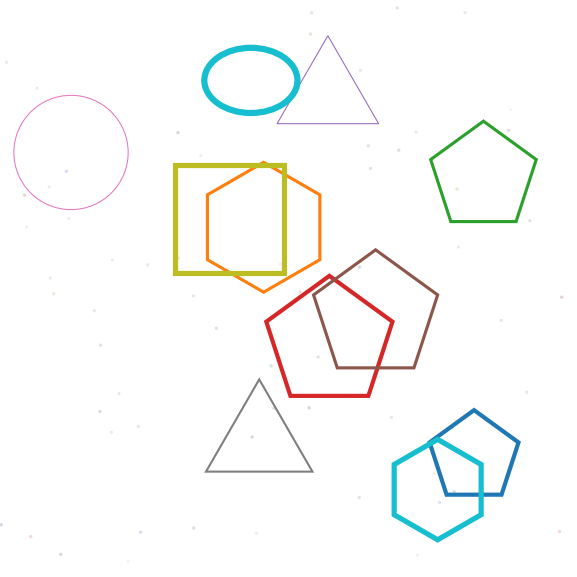[{"shape": "pentagon", "thickness": 2, "radius": 0.4, "center": [0.821, 0.208]}, {"shape": "hexagon", "thickness": 1.5, "radius": 0.56, "center": [0.457, 0.606]}, {"shape": "pentagon", "thickness": 1.5, "radius": 0.48, "center": [0.837, 0.693]}, {"shape": "pentagon", "thickness": 2, "radius": 0.57, "center": [0.57, 0.407]}, {"shape": "triangle", "thickness": 0.5, "radius": 0.51, "center": [0.568, 0.836]}, {"shape": "pentagon", "thickness": 1.5, "radius": 0.56, "center": [0.65, 0.454]}, {"shape": "circle", "thickness": 0.5, "radius": 0.49, "center": [0.123, 0.735]}, {"shape": "triangle", "thickness": 1, "radius": 0.53, "center": [0.449, 0.236]}, {"shape": "square", "thickness": 2.5, "radius": 0.47, "center": [0.397, 0.62]}, {"shape": "oval", "thickness": 3, "radius": 0.4, "center": [0.434, 0.86]}, {"shape": "hexagon", "thickness": 2.5, "radius": 0.43, "center": [0.758, 0.151]}]